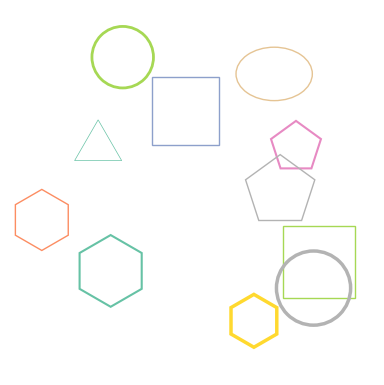[{"shape": "triangle", "thickness": 0.5, "radius": 0.35, "center": [0.255, 0.618]}, {"shape": "hexagon", "thickness": 1.5, "radius": 0.47, "center": [0.287, 0.296]}, {"shape": "hexagon", "thickness": 1, "radius": 0.4, "center": [0.109, 0.429]}, {"shape": "square", "thickness": 1, "radius": 0.44, "center": [0.481, 0.711]}, {"shape": "pentagon", "thickness": 1.5, "radius": 0.34, "center": [0.769, 0.618]}, {"shape": "circle", "thickness": 2, "radius": 0.4, "center": [0.319, 0.851]}, {"shape": "square", "thickness": 1, "radius": 0.47, "center": [0.829, 0.32]}, {"shape": "hexagon", "thickness": 2.5, "radius": 0.34, "center": [0.659, 0.167]}, {"shape": "oval", "thickness": 1, "radius": 0.5, "center": [0.712, 0.808]}, {"shape": "circle", "thickness": 2.5, "radius": 0.48, "center": [0.814, 0.252]}, {"shape": "pentagon", "thickness": 1, "radius": 0.47, "center": [0.728, 0.504]}]